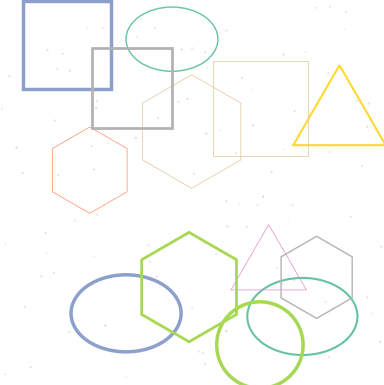[{"shape": "oval", "thickness": 1.5, "radius": 0.72, "center": [0.785, 0.178]}, {"shape": "oval", "thickness": 1, "radius": 0.6, "center": [0.447, 0.898]}, {"shape": "hexagon", "thickness": 0.5, "radius": 0.56, "center": [0.233, 0.558]}, {"shape": "oval", "thickness": 2.5, "radius": 0.71, "center": [0.327, 0.186]}, {"shape": "square", "thickness": 2.5, "radius": 0.57, "center": [0.174, 0.883]}, {"shape": "triangle", "thickness": 0.5, "radius": 0.57, "center": [0.698, 0.304]}, {"shape": "hexagon", "thickness": 2, "radius": 0.71, "center": [0.491, 0.254]}, {"shape": "circle", "thickness": 2.5, "radius": 0.56, "center": [0.675, 0.104]}, {"shape": "triangle", "thickness": 1.5, "radius": 0.69, "center": [0.882, 0.692]}, {"shape": "square", "thickness": 0.5, "radius": 0.62, "center": [0.677, 0.719]}, {"shape": "hexagon", "thickness": 0.5, "radius": 0.74, "center": [0.498, 0.658]}, {"shape": "hexagon", "thickness": 1, "radius": 0.53, "center": [0.822, 0.28]}, {"shape": "square", "thickness": 2, "radius": 0.52, "center": [0.344, 0.771]}]